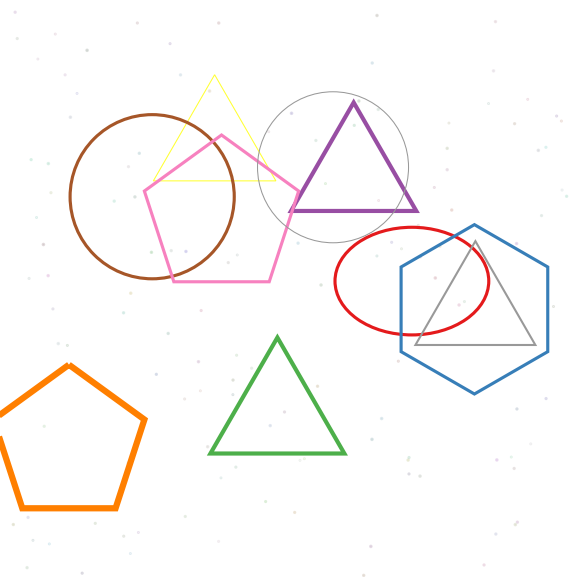[{"shape": "oval", "thickness": 1.5, "radius": 0.67, "center": [0.713, 0.512]}, {"shape": "hexagon", "thickness": 1.5, "radius": 0.73, "center": [0.822, 0.463]}, {"shape": "triangle", "thickness": 2, "radius": 0.67, "center": [0.48, 0.281]}, {"shape": "triangle", "thickness": 2, "radius": 0.63, "center": [0.612, 0.696]}, {"shape": "pentagon", "thickness": 3, "radius": 0.69, "center": [0.119, 0.23]}, {"shape": "triangle", "thickness": 0.5, "radius": 0.61, "center": [0.372, 0.747]}, {"shape": "circle", "thickness": 1.5, "radius": 0.71, "center": [0.264, 0.658]}, {"shape": "pentagon", "thickness": 1.5, "radius": 0.7, "center": [0.384, 0.625]}, {"shape": "circle", "thickness": 0.5, "radius": 0.65, "center": [0.577, 0.709]}, {"shape": "triangle", "thickness": 1, "radius": 0.6, "center": [0.823, 0.462]}]